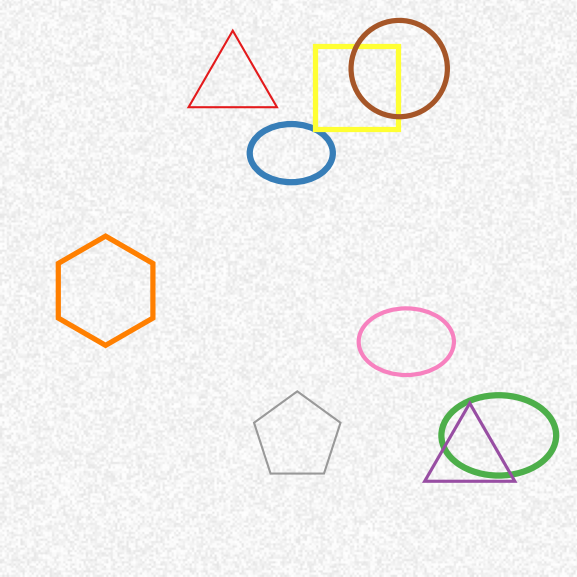[{"shape": "triangle", "thickness": 1, "radius": 0.44, "center": [0.403, 0.858]}, {"shape": "oval", "thickness": 3, "radius": 0.36, "center": [0.504, 0.734]}, {"shape": "oval", "thickness": 3, "radius": 0.5, "center": [0.864, 0.245]}, {"shape": "triangle", "thickness": 1.5, "radius": 0.45, "center": [0.813, 0.211]}, {"shape": "hexagon", "thickness": 2.5, "radius": 0.47, "center": [0.183, 0.496]}, {"shape": "square", "thickness": 2.5, "radius": 0.36, "center": [0.618, 0.847]}, {"shape": "circle", "thickness": 2.5, "radius": 0.42, "center": [0.691, 0.88]}, {"shape": "oval", "thickness": 2, "radius": 0.41, "center": [0.704, 0.407]}, {"shape": "pentagon", "thickness": 1, "radius": 0.39, "center": [0.515, 0.243]}]